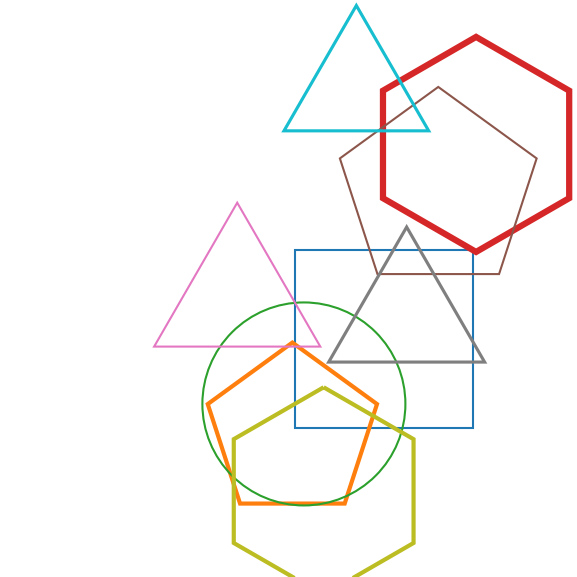[{"shape": "square", "thickness": 1, "radius": 0.77, "center": [0.665, 0.412]}, {"shape": "pentagon", "thickness": 2, "radius": 0.77, "center": [0.506, 0.252]}, {"shape": "circle", "thickness": 1, "radius": 0.88, "center": [0.526, 0.3]}, {"shape": "hexagon", "thickness": 3, "radius": 0.93, "center": [0.824, 0.749]}, {"shape": "pentagon", "thickness": 1, "radius": 0.9, "center": [0.759, 0.669]}, {"shape": "triangle", "thickness": 1, "radius": 0.83, "center": [0.411, 0.482]}, {"shape": "triangle", "thickness": 1.5, "radius": 0.78, "center": [0.704, 0.45]}, {"shape": "hexagon", "thickness": 2, "radius": 0.9, "center": [0.56, 0.149]}, {"shape": "triangle", "thickness": 1.5, "radius": 0.72, "center": [0.617, 0.845]}]